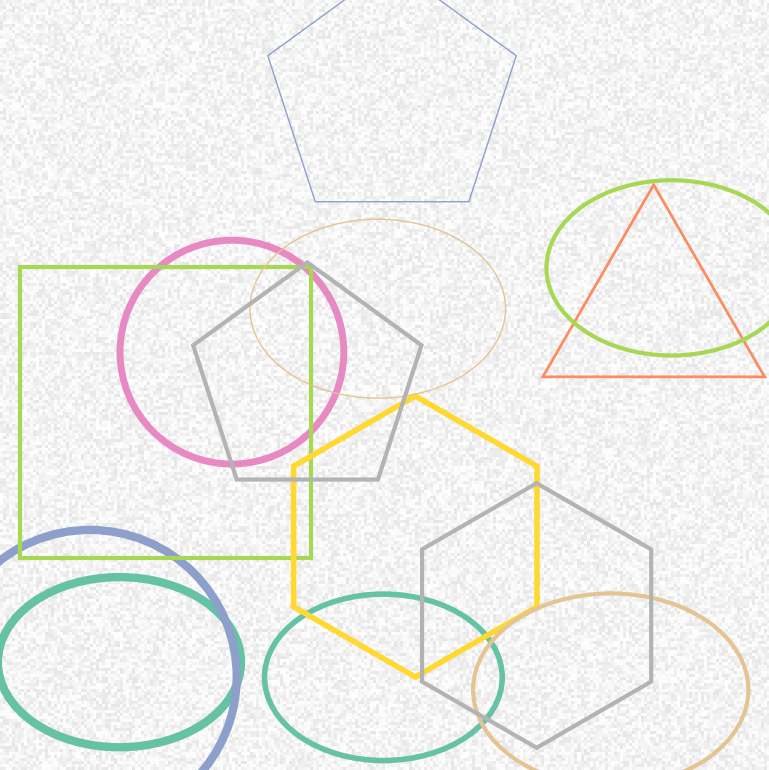[{"shape": "oval", "thickness": 3, "radius": 0.79, "center": [0.155, 0.14]}, {"shape": "oval", "thickness": 2, "radius": 0.77, "center": [0.498, 0.12]}, {"shape": "triangle", "thickness": 1, "radius": 0.83, "center": [0.849, 0.594]}, {"shape": "circle", "thickness": 3, "radius": 0.95, "center": [0.117, 0.121]}, {"shape": "pentagon", "thickness": 0.5, "radius": 0.85, "center": [0.509, 0.875]}, {"shape": "circle", "thickness": 2.5, "radius": 0.73, "center": [0.301, 0.543]}, {"shape": "oval", "thickness": 1.5, "radius": 0.81, "center": [0.872, 0.652]}, {"shape": "square", "thickness": 1.5, "radius": 0.94, "center": [0.215, 0.464]}, {"shape": "hexagon", "thickness": 2, "radius": 0.91, "center": [0.539, 0.303]}, {"shape": "oval", "thickness": 0.5, "radius": 0.83, "center": [0.491, 0.599]}, {"shape": "oval", "thickness": 1.5, "radius": 0.89, "center": [0.793, 0.104]}, {"shape": "hexagon", "thickness": 1.5, "radius": 0.86, "center": [0.697, 0.201]}, {"shape": "pentagon", "thickness": 1.5, "radius": 0.78, "center": [0.399, 0.503]}]